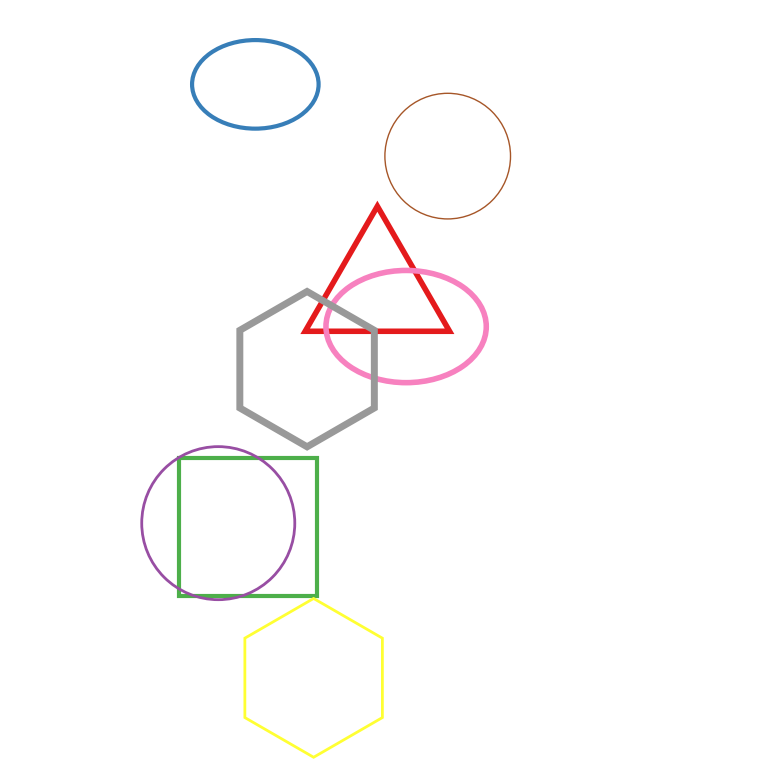[{"shape": "triangle", "thickness": 2, "radius": 0.54, "center": [0.49, 0.624]}, {"shape": "oval", "thickness": 1.5, "radius": 0.41, "center": [0.332, 0.89]}, {"shape": "square", "thickness": 1.5, "radius": 0.45, "center": [0.322, 0.316]}, {"shape": "circle", "thickness": 1, "radius": 0.5, "center": [0.283, 0.321]}, {"shape": "hexagon", "thickness": 1, "radius": 0.52, "center": [0.407, 0.12]}, {"shape": "circle", "thickness": 0.5, "radius": 0.41, "center": [0.581, 0.797]}, {"shape": "oval", "thickness": 2, "radius": 0.52, "center": [0.527, 0.576]}, {"shape": "hexagon", "thickness": 2.5, "radius": 0.5, "center": [0.399, 0.521]}]